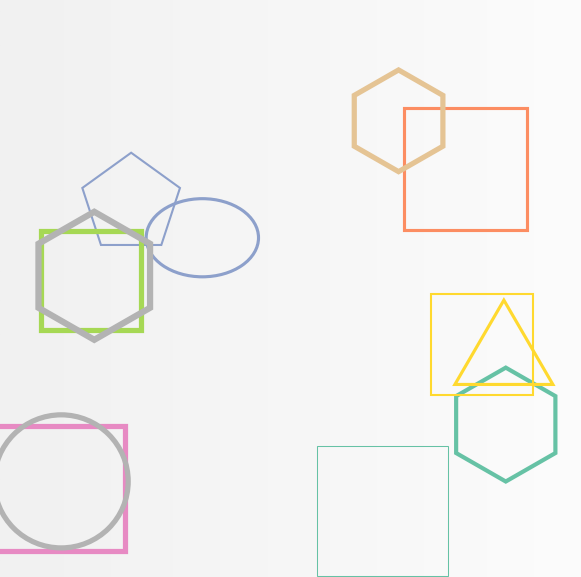[{"shape": "hexagon", "thickness": 2, "radius": 0.49, "center": [0.87, 0.264]}, {"shape": "square", "thickness": 0.5, "radius": 0.56, "center": [0.657, 0.113]}, {"shape": "square", "thickness": 1.5, "radius": 0.53, "center": [0.801, 0.706]}, {"shape": "oval", "thickness": 1.5, "radius": 0.48, "center": [0.348, 0.587]}, {"shape": "pentagon", "thickness": 1, "radius": 0.44, "center": [0.226, 0.646]}, {"shape": "square", "thickness": 2.5, "radius": 0.54, "center": [0.106, 0.154]}, {"shape": "square", "thickness": 2.5, "radius": 0.43, "center": [0.156, 0.514]}, {"shape": "triangle", "thickness": 1.5, "radius": 0.49, "center": [0.867, 0.382]}, {"shape": "square", "thickness": 1, "radius": 0.44, "center": [0.829, 0.403]}, {"shape": "hexagon", "thickness": 2.5, "radius": 0.44, "center": [0.686, 0.79]}, {"shape": "hexagon", "thickness": 3, "radius": 0.55, "center": [0.162, 0.522]}, {"shape": "circle", "thickness": 2.5, "radius": 0.58, "center": [0.105, 0.166]}]